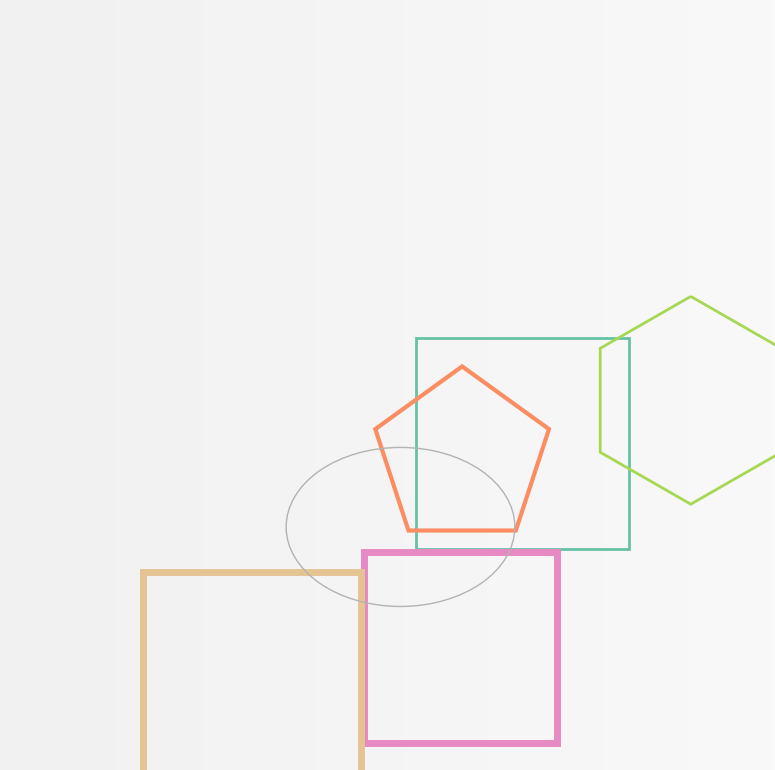[{"shape": "square", "thickness": 1, "radius": 0.69, "center": [0.674, 0.424]}, {"shape": "pentagon", "thickness": 1.5, "radius": 0.59, "center": [0.596, 0.406]}, {"shape": "square", "thickness": 2.5, "radius": 0.62, "center": [0.594, 0.159]}, {"shape": "hexagon", "thickness": 1, "radius": 0.67, "center": [0.891, 0.48]}, {"shape": "square", "thickness": 2.5, "radius": 0.7, "center": [0.325, 0.117]}, {"shape": "oval", "thickness": 0.5, "radius": 0.74, "center": [0.517, 0.316]}]